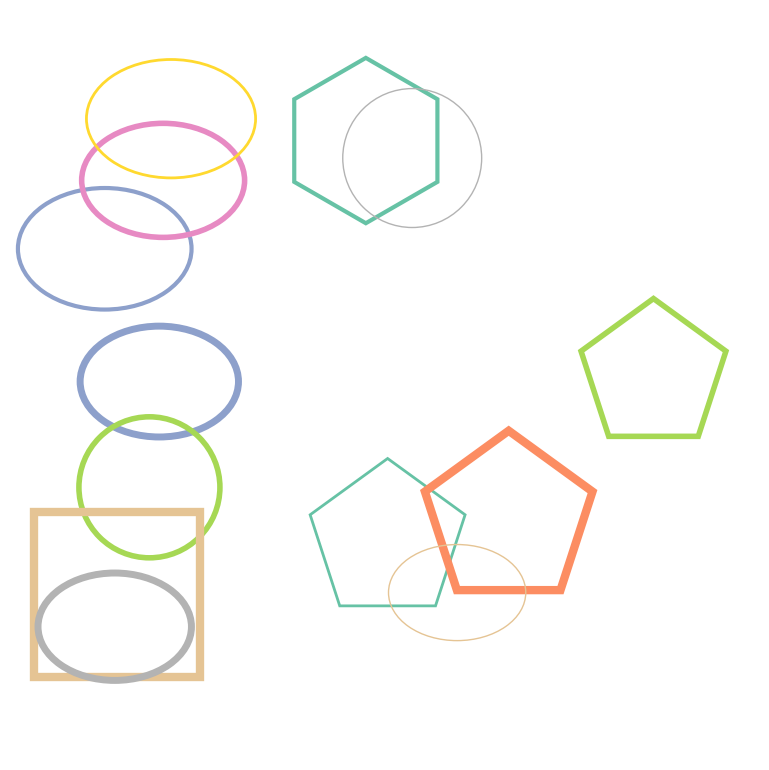[{"shape": "hexagon", "thickness": 1.5, "radius": 0.54, "center": [0.475, 0.817]}, {"shape": "pentagon", "thickness": 1, "radius": 0.53, "center": [0.503, 0.299]}, {"shape": "pentagon", "thickness": 3, "radius": 0.57, "center": [0.661, 0.326]}, {"shape": "oval", "thickness": 1.5, "radius": 0.56, "center": [0.136, 0.677]}, {"shape": "oval", "thickness": 2.5, "radius": 0.51, "center": [0.207, 0.504]}, {"shape": "oval", "thickness": 2, "radius": 0.53, "center": [0.212, 0.766]}, {"shape": "circle", "thickness": 2, "radius": 0.46, "center": [0.194, 0.367]}, {"shape": "pentagon", "thickness": 2, "radius": 0.49, "center": [0.849, 0.513]}, {"shape": "oval", "thickness": 1, "radius": 0.55, "center": [0.222, 0.846]}, {"shape": "oval", "thickness": 0.5, "radius": 0.45, "center": [0.594, 0.23]}, {"shape": "square", "thickness": 3, "radius": 0.54, "center": [0.152, 0.228]}, {"shape": "circle", "thickness": 0.5, "radius": 0.45, "center": [0.535, 0.795]}, {"shape": "oval", "thickness": 2.5, "radius": 0.5, "center": [0.149, 0.186]}]